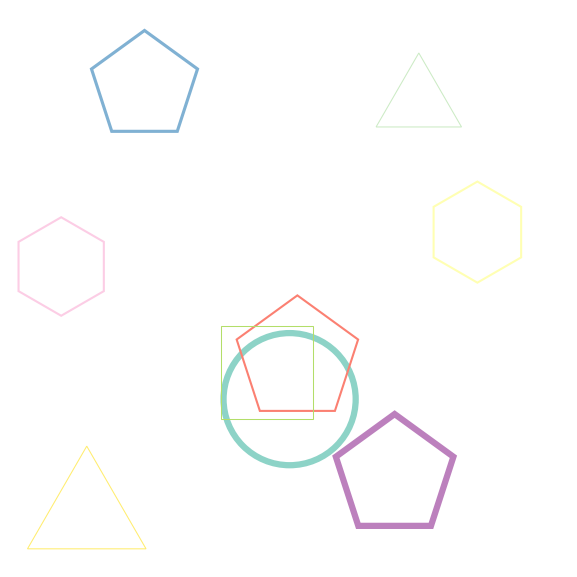[{"shape": "circle", "thickness": 3, "radius": 0.57, "center": [0.502, 0.308]}, {"shape": "hexagon", "thickness": 1, "radius": 0.44, "center": [0.827, 0.597]}, {"shape": "pentagon", "thickness": 1, "radius": 0.55, "center": [0.515, 0.377]}, {"shape": "pentagon", "thickness": 1.5, "radius": 0.48, "center": [0.25, 0.85]}, {"shape": "square", "thickness": 0.5, "radius": 0.4, "center": [0.462, 0.354]}, {"shape": "hexagon", "thickness": 1, "radius": 0.43, "center": [0.106, 0.538]}, {"shape": "pentagon", "thickness": 3, "radius": 0.54, "center": [0.683, 0.175]}, {"shape": "triangle", "thickness": 0.5, "radius": 0.43, "center": [0.725, 0.822]}, {"shape": "triangle", "thickness": 0.5, "radius": 0.59, "center": [0.15, 0.108]}]